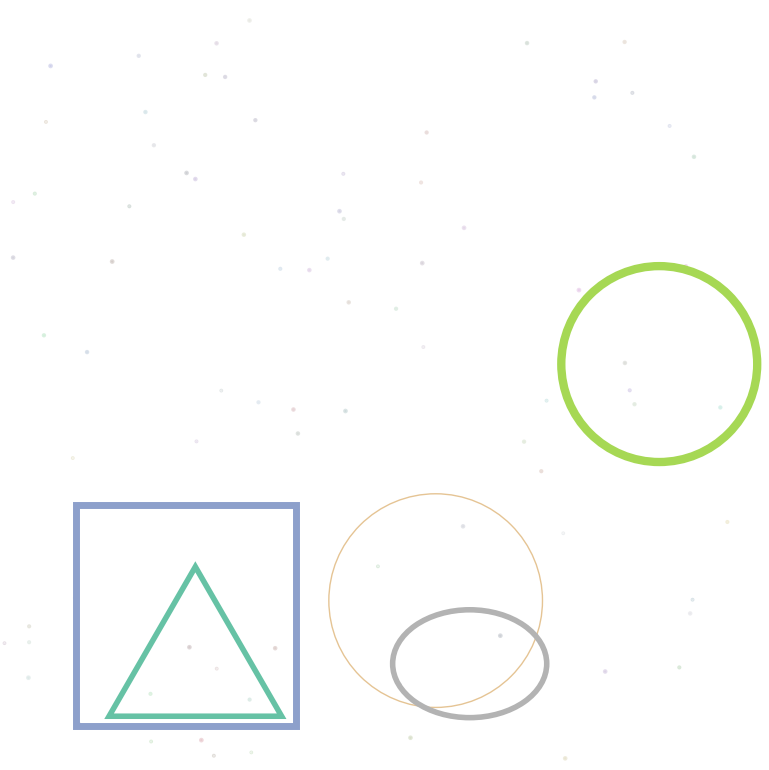[{"shape": "triangle", "thickness": 2, "radius": 0.65, "center": [0.254, 0.135]}, {"shape": "square", "thickness": 2.5, "radius": 0.71, "center": [0.242, 0.201]}, {"shape": "circle", "thickness": 3, "radius": 0.64, "center": [0.856, 0.527]}, {"shape": "circle", "thickness": 0.5, "radius": 0.69, "center": [0.566, 0.22]}, {"shape": "oval", "thickness": 2, "radius": 0.5, "center": [0.61, 0.138]}]